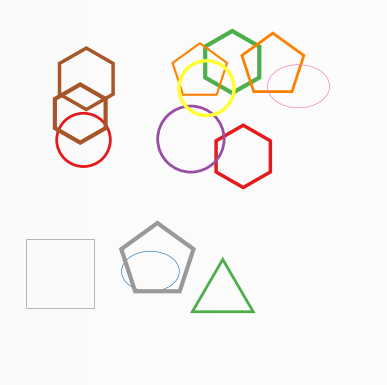[{"shape": "circle", "thickness": 2, "radius": 0.35, "center": [0.216, 0.637]}, {"shape": "hexagon", "thickness": 2.5, "radius": 0.4, "center": [0.628, 0.594]}, {"shape": "oval", "thickness": 0.5, "radius": 0.37, "center": [0.388, 0.295]}, {"shape": "triangle", "thickness": 2, "radius": 0.45, "center": [0.575, 0.236]}, {"shape": "hexagon", "thickness": 3, "radius": 0.4, "center": [0.599, 0.839]}, {"shape": "circle", "thickness": 2, "radius": 0.43, "center": [0.493, 0.639]}, {"shape": "pentagon", "thickness": 1.5, "radius": 0.37, "center": [0.516, 0.814]}, {"shape": "pentagon", "thickness": 2, "radius": 0.42, "center": [0.704, 0.83]}, {"shape": "circle", "thickness": 2.5, "radius": 0.36, "center": [0.533, 0.771]}, {"shape": "hexagon", "thickness": 3, "radius": 0.38, "center": [0.207, 0.705]}, {"shape": "hexagon", "thickness": 2.5, "radius": 0.4, "center": [0.223, 0.795]}, {"shape": "oval", "thickness": 0.5, "radius": 0.4, "center": [0.77, 0.776]}, {"shape": "square", "thickness": 0.5, "radius": 0.44, "center": [0.155, 0.29]}, {"shape": "pentagon", "thickness": 3, "radius": 0.49, "center": [0.406, 0.323]}]